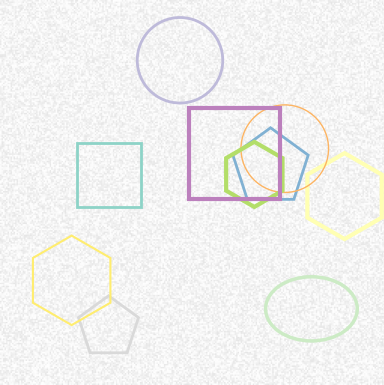[{"shape": "square", "thickness": 2, "radius": 0.42, "center": [0.282, 0.547]}, {"shape": "hexagon", "thickness": 3, "radius": 0.56, "center": [0.895, 0.491]}, {"shape": "circle", "thickness": 2, "radius": 0.56, "center": [0.468, 0.843]}, {"shape": "pentagon", "thickness": 2, "radius": 0.51, "center": [0.703, 0.565]}, {"shape": "circle", "thickness": 1, "radius": 0.57, "center": [0.74, 0.614]}, {"shape": "hexagon", "thickness": 3, "radius": 0.42, "center": [0.661, 0.547]}, {"shape": "pentagon", "thickness": 2, "radius": 0.41, "center": [0.282, 0.15]}, {"shape": "square", "thickness": 3, "radius": 0.59, "center": [0.609, 0.602]}, {"shape": "oval", "thickness": 2.5, "radius": 0.6, "center": [0.809, 0.198]}, {"shape": "hexagon", "thickness": 1.5, "radius": 0.58, "center": [0.186, 0.272]}]